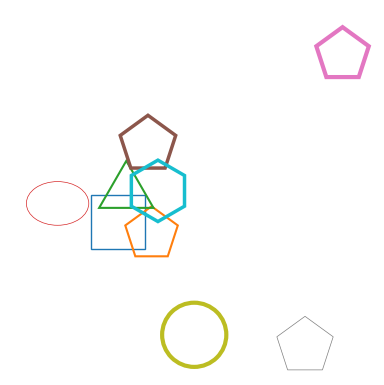[{"shape": "square", "thickness": 1, "radius": 0.35, "center": [0.307, 0.423]}, {"shape": "pentagon", "thickness": 1.5, "radius": 0.36, "center": [0.394, 0.392]}, {"shape": "triangle", "thickness": 1.5, "radius": 0.41, "center": [0.328, 0.501]}, {"shape": "oval", "thickness": 0.5, "radius": 0.41, "center": [0.15, 0.472]}, {"shape": "pentagon", "thickness": 2.5, "radius": 0.38, "center": [0.384, 0.625]}, {"shape": "pentagon", "thickness": 3, "radius": 0.36, "center": [0.89, 0.858]}, {"shape": "pentagon", "thickness": 0.5, "radius": 0.38, "center": [0.792, 0.101]}, {"shape": "circle", "thickness": 3, "radius": 0.42, "center": [0.504, 0.13]}, {"shape": "hexagon", "thickness": 2.5, "radius": 0.4, "center": [0.41, 0.504]}]